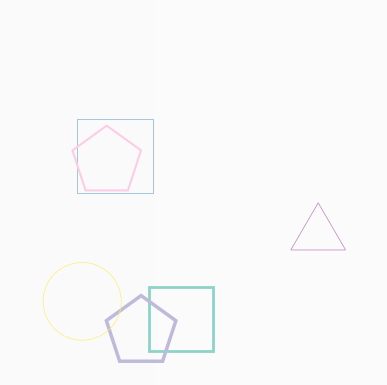[{"shape": "square", "thickness": 2, "radius": 0.41, "center": [0.468, 0.172]}, {"shape": "pentagon", "thickness": 2.5, "radius": 0.47, "center": [0.364, 0.138]}, {"shape": "square", "thickness": 0.5, "radius": 0.48, "center": [0.297, 0.595]}, {"shape": "pentagon", "thickness": 1.5, "radius": 0.46, "center": [0.275, 0.581]}, {"shape": "triangle", "thickness": 0.5, "radius": 0.41, "center": [0.821, 0.392]}, {"shape": "circle", "thickness": 0.5, "radius": 0.5, "center": [0.212, 0.217]}]